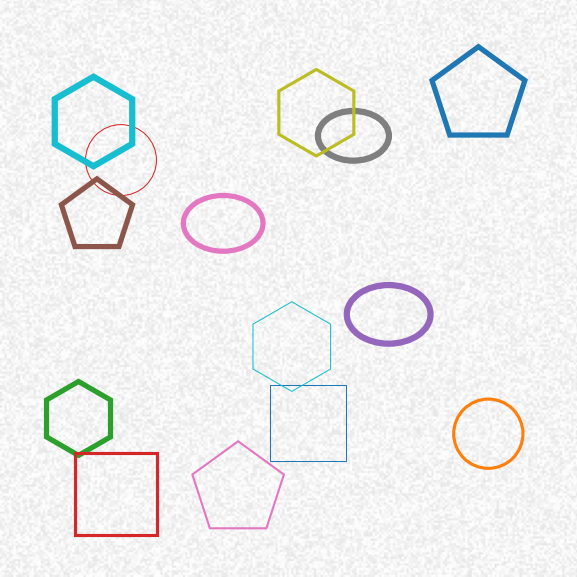[{"shape": "square", "thickness": 0.5, "radius": 0.33, "center": [0.533, 0.266]}, {"shape": "pentagon", "thickness": 2.5, "radius": 0.42, "center": [0.828, 0.834]}, {"shape": "circle", "thickness": 1.5, "radius": 0.3, "center": [0.846, 0.248]}, {"shape": "hexagon", "thickness": 2.5, "radius": 0.32, "center": [0.136, 0.275]}, {"shape": "circle", "thickness": 0.5, "radius": 0.31, "center": [0.21, 0.722]}, {"shape": "square", "thickness": 1.5, "radius": 0.36, "center": [0.201, 0.143]}, {"shape": "oval", "thickness": 3, "radius": 0.36, "center": [0.673, 0.455]}, {"shape": "pentagon", "thickness": 2.5, "radius": 0.32, "center": [0.168, 0.625]}, {"shape": "oval", "thickness": 2.5, "radius": 0.34, "center": [0.386, 0.612]}, {"shape": "pentagon", "thickness": 1, "radius": 0.42, "center": [0.412, 0.152]}, {"shape": "oval", "thickness": 3, "radius": 0.31, "center": [0.612, 0.764]}, {"shape": "hexagon", "thickness": 1.5, "radius": 0.37, "center": [0.548, 0.804]}, {"shape": "hexagon", "thickness": 3, "radius": 0.39, "center": [0.162, 0.789]}, {"shape": "hexagon", "thickness": 0.5, "radius": 0.39, "center": [0.505, 0.399]}]